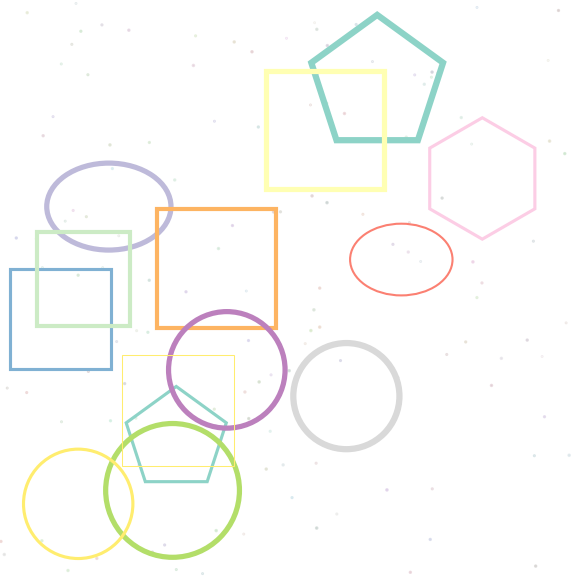[{"shape": "pentagon", "thickness": 1.5, "radius": 0.46, "center": [0.305, 0.239]}, {"shape": "pentagon", "thickness": 3, "radius": 0.6, "center": [0.653, 0.853]}, {"shape": "square", "thickness": 2.5, "radius": 0.51, "center": [0.563, 0.775]}, {"shape": "oval", "thickness": 2.5, "radius": 0.54, "center": [0.189, 0.641]}, {"shape": "oval", "thickness": 1, "radius": 0.44, "center": [0.695, 0.55]}, {"shape": "square", "thickness": 1.5, "radius": 0.43, "center": [0.105, 0.446]}, {"shape": "square", "thickness": 2, "radius": 0.52, "center": [0.375, 0.534]}, {"shape": "circle", "thickness": 2.5, "radius": 0.58, "center": [0.299, 0.15]}, {"shape": "hexagon", "thickness": 1.5, "radius": 0.53, "center": [0.835, 0.69]}, {"shape": "circle", "thickness": 3, "radius": 0.46, "center": [0.6, 0.313]}, {"shape": "circle", "thickness": 2.5, "radius": 0.5, "center": [0.393, 0.359]}, {"shape": "square", "thickness": 2, "radius": 0.41, "center": [0.145, 0.516]}, {"shape": "square", "thickness": 0.5, "radius": 0.48, "center": [0.308, 0.288]}, {"shape": "circle", "thickness": 1.5, "radius": 0.47, "center": [0.135, 0.127]}]